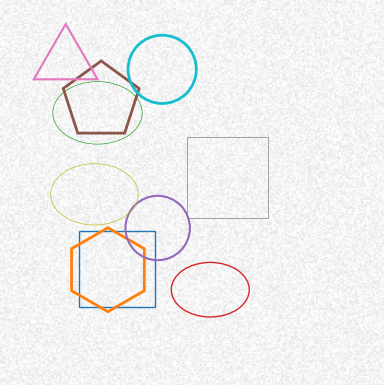[{"shape": "square", "thickness": 1, "radius": 0.5, "center": [0.304, 0.301]}, {"shape": "hexagon", "thickness": 2, "radius": 0.55, "center": [0.28, 0.299]}, {"shape": "oval", "thickness": 0.5, "radius": 0.58, "center": [0.253, 0.707]}, {"shape": "oval", "thickness": 1, "radius": 0.51, "center": [0.546, 0.248]}, {"shape": "circle", "thickness": 1.5, "radius": 0.42, "center": [0.41, 0.408]}, {"shape": "pentagon", "thickness": 2, "radius": 0.52, "center": [0.263, 0.738]}, {"shape": "triangle", "thickness": 1.5, "radius": 0.48, "center": [0.171, 0.842]}, {"shape": "square", "thickness": 0.5, "radius": 0.52, "center": [0.59, 0.54]}, {"shape": "oval", "thickness": 0.5, "radius": 0.57, "center": [0.245, 0.495]}, {"shape": "circle", "thickness": 2, "radius": 0.44, "center": [0.421, 0.82]}]